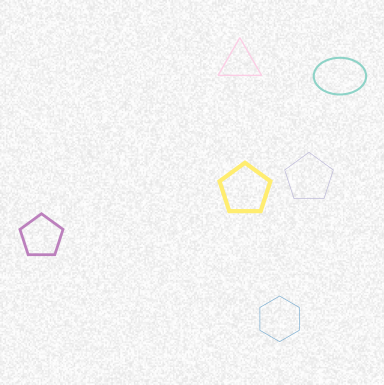[{"shape": "oval", "thickness": 1.5, "radius": 0.34, "center": [0.883, 0.802]}, {"shape": "pentagon", "thickness": 0.5, "radius": 0.33, "center": [0.803, 0.538]}, {"shape": "hexagon", "thickness": 0.5, "radius": 0.3, "center": [0.726, 0.172]}, {"shape": "triangle", "thickness": 1, "radius": 0.33, "center": [0.623, 0.837]}, {"shape": "pentagon", "thickness": 2, "radius": 0.29, "center": [0.108, 0.386]}, {"shape": "pentagon", "thickness": 3, "radius": 0.35, "center": [0.636, 0.508]}]